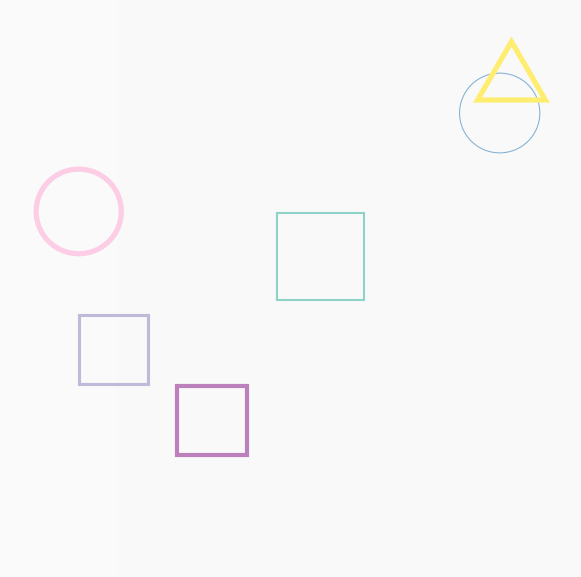[{"shape": "square", "thickness": 1, "radius": 0.38, "center": [0.551, 0.555]}, {"shape": "square", "thickness": 1.5, "radius": 0.3, "center": [0.195, 0.394]}, {"shape": "circle", "thickness": 0.5, "radius": 0.35, "center": [0.86, 0.803]}, {"shape": "circle", "thickness": 2.5, "radius": 0.37, "center": [0.135, 0.633]}, {"shape": "square", "thickness": 2, "radius": 0.3, "center": [0.365, 0.271]}, {"shape": "triangle", "thickness": 2.5, "radius": 0.34, "center": [0.88, 0.86]}]